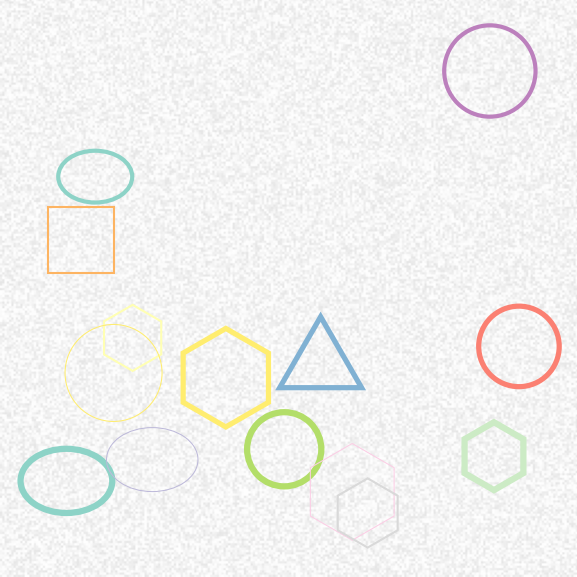[{"shape": "oval", "thickness": 3, "radius": 0.4, "center": [0.115, 0.166]}, {"shape": "oval", "thickness": 2, "radius": 0.32, "center": [0.165, 0.693]}, {"shape": "hexagon", "thickness": 1, "radius": 0.29, "center": [0.23, 0.414]}, {"shape": "oval", "thickness": 0.5, "radius": 0.4, "center": [0.264, 0.203]}, {"shape": "circle", "thickness": 2.5, "radius": 0.35, "center": [0.899, 0.399]}, {"shape": "triangle", "thickness": 2.5, "radius": 0.41, "center": [0.555, 0.369]}, {"shape": "square", "thickness": 1, "radius": 0.29, "center": [0.14, 0.584]}, {"shape": "circle", "thickness": 3, "radius": 0.32, "center": [0.492, 0.221]}, {"shape": "hexagon", "thickness": 0.5, "radius": 0.42, "center": [0.61, 0.147]}, {"shape": "hexagon", "thickness": 1, "radius": 0.3, "center": [0.637, 0.111]}, {"shape": "circle", "thickness": 2, "radius": 0.4, "center": [0.848, 0.876]}, {"shape": "hexagon", "thickness": 3, "radius": 0.29, "center": [0.855, 0.209]}, {"shape": "circle", "thickness": 0.5, "radius": 0.42, "center": [0.197, 0.353]}, {"shape": "hexagon", "thickness": 2.5, "radius": 0.43, "center": [0.391, 0.345]}]